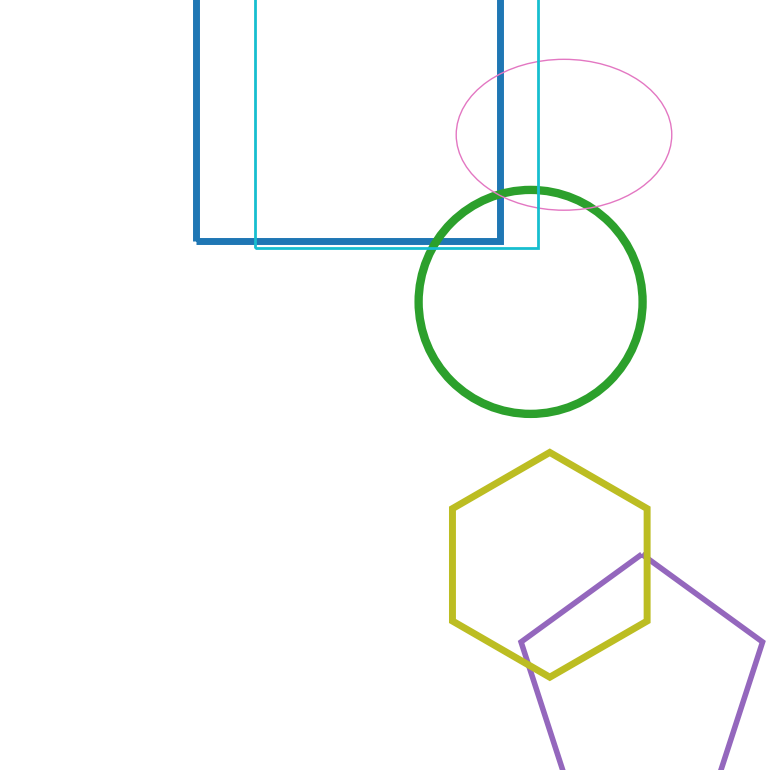[{"shape": "square", "thickness": 2.5, "radius": 0.99, "center": [0.452, 0.885]}, {"shape": "circle", "thickness": 3, "radius": 0.73, "center": [0.689, 0.608]}, {"shape": "pentagon", "thickness": 2, "radius": 0.82, "center": [0.834, 0.115]}, {"shape": "oval", "thickness": 0.5, "radius": 0.7, "center": [0.732, 0.825]}, {"shape": "hexagon", "thickness": 2.5, "radius": 0.73, "center": [0.714, 0.266]}, {"shape": "square", "thickness": 1, "radius": 0.92, "center": [0.514, 0.861]}]